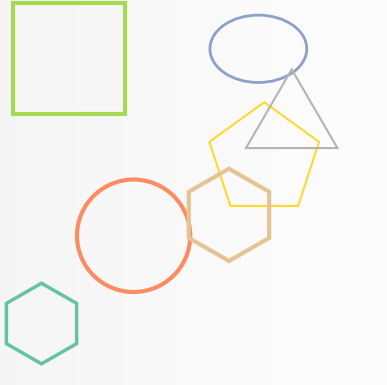[{"shape": "hexagon", "thickness": 2.5, "radius": 0.52, "center": [0.107, 0.16]}, {"shape": "circle", "thickness": 3, "radius": 0.73, "center": [0.345, 0.388]}, {"shape": "oval", "thickness": 2, "radius": 0.62, "center": [0.667, 0.873]}, {"shape": "square", "thickness": 3, "radius": 0.72, "center": [0.178, 0.848]}, {"shape": "pentagon", "thickness": 1.5, "radius": 0.74, "center": [0.682, 0.586]}, {"shape": "hexagon", "thickness": 3, "radius": 0.6, "center": [0.591, 0.442]}, {"shape": "triangle", "thickness": 1.5, "radius": 0.68, "center": [0.753, 0.684]}]